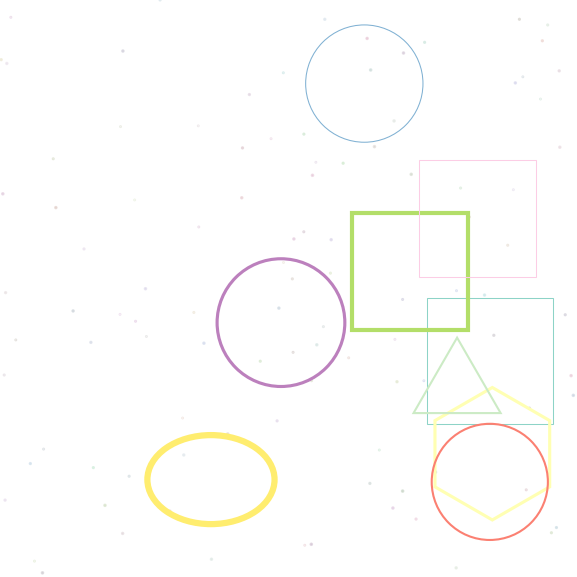[{"shape": "square", "thickness": 0.5, "radius": 0.55, "center": [0.849, 0.373]}, {"shape": "hexagon", "thickness": 1.5, "radius": 0.57, "center": [0.853, 0.213]}, {"shape": "circle", "thickness": 1, "radius": 0.5, "center": [0.848, 0.165]}, {"shape": "circle", "thickness": 0.5, "radius": 0.51, "center": [0.631, 0.854]}, {"shape": "square", "thickness": 2, "radius": 0.5, "center": [0.71, 0.529]}, {"shape": "square", "thickness": 0.5, "radius": 0.51, "center": [0.827, 0.621]}, {"shape": "circle", "thickness": 1.5, "radius": 0.55, "center": [0.487, 0.44]}, {"shape": "triangle", "thickness": 1, "radius": 0.44, "center": [0.791, 0.327]}, {"shape": "oval", "thickness": 3, "radius": 0.55, "center": [0.365, 0.169]}]